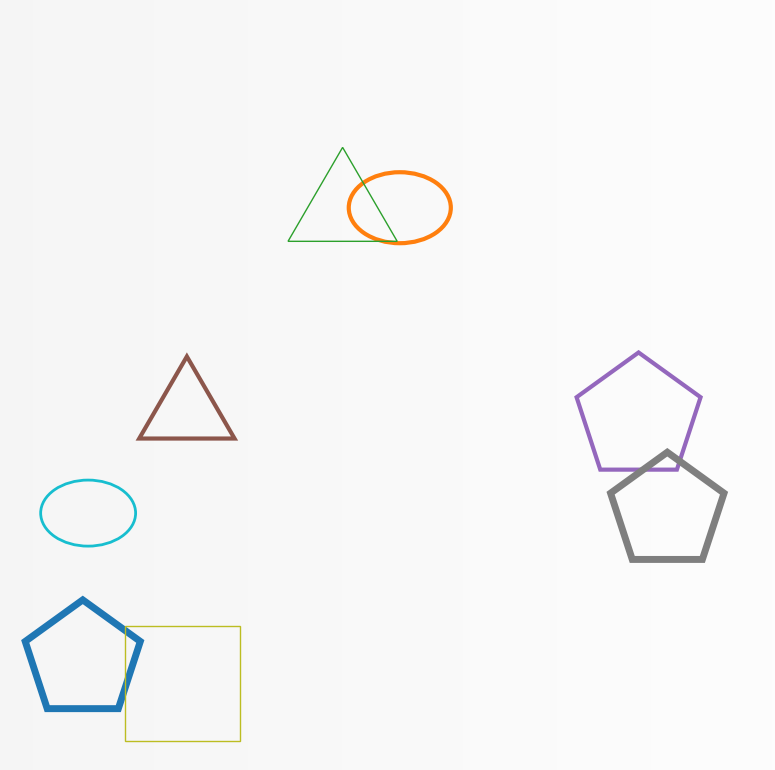[{"shape": "pentagon", "thickness": 2.5, "radius": 0.39, "center": [0.107, 0.143]}, {"shape": "oval", "thickness": 1.5, "radius": 0.33, "center": [0.516, 0.73]}, {"shape": "triangle", "thickness": 0.5, "radius": 0.41, "center": [0.442, 0.727]}, {"shape": "pentagon", "thickness": 1.5, "radius": 0.42, "center": [0.824, 0.458]}, {"shape": "triangle", "thickness": 1.5, "radius": 0.36, "center": [0.241, 0.466]}, {"shape": "pentagon", "thickness": 2.5, "radius": 0.38, "center": [0.861, 0.336]}, {"shape": "square", "thickness": 0.5, "radius": 0.37, "center": [0.235, 0.112]}, {"shape": "oval", "thickness": 1, "radius": 0.31, "center": [0.114, 0.334]}]